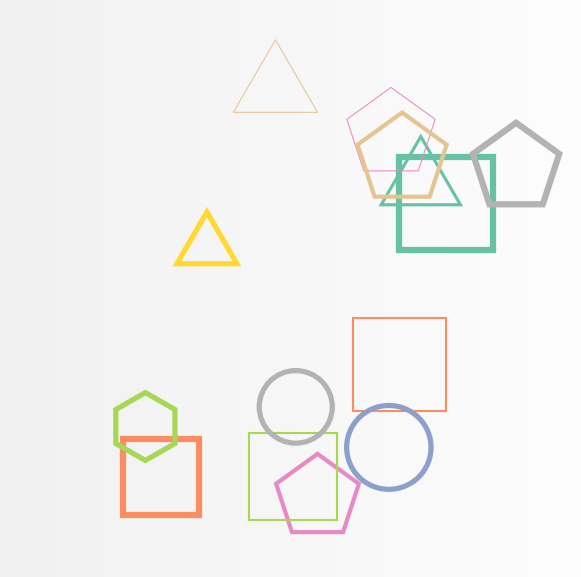[{"shape": "triangle", "thickness": 1.5, "radius": 0.39, "center": [0.724, 0.684]}, {"shape": "square", "thickness": 3, "radius": 0.4, "center": [0.767, 0.647]}, {"shape": "square", "thickness": 3, "radius": 0.33, "center": [0.277, 0.173]}, {"shape": "square", "thickness": 1, "radius": 0.4, "center": [0.687, 0.368]}, {"shape": "circle", "thickness": 2.5, "radius": 0.36, "center": [0.669, 0.224]}, {"shape": "pentagon", "thickness": 2, "radius": 0.37, "center": [0.546, 0.138]}, {"shape": "pentagon", "thickness": 0.5, "radius": 0.4, "center": [0.673, 0.768]}, {"shape": "hexagon", "thickness": 2.5, "radius": 0.29, "center": [0.25, 0.261]}, {"shape": "square", "thickness": 1, "radius": 0.38, "center": [0.505, 0.174]}, {"shape": "triangle", "thickness": 2.5, "radius": 0.3, "center": [0.356, 0.572]}, {"shape": "pentagon", "thickness": 2, "radius": 0.4, "center": [0.692, 0.724]}, {"shape": "triangle", "thickness": 0.5, "radius": 0.42, "center": [0.474, 0.846]}, {"shape": "circle", "thickness": 2.5, "radius": 0.31, "center": [0.509, 0.295]}, {"shape": "pentagon", "thickness": 3, "radius": 0.39, "center": [0.888, 0.709]}]